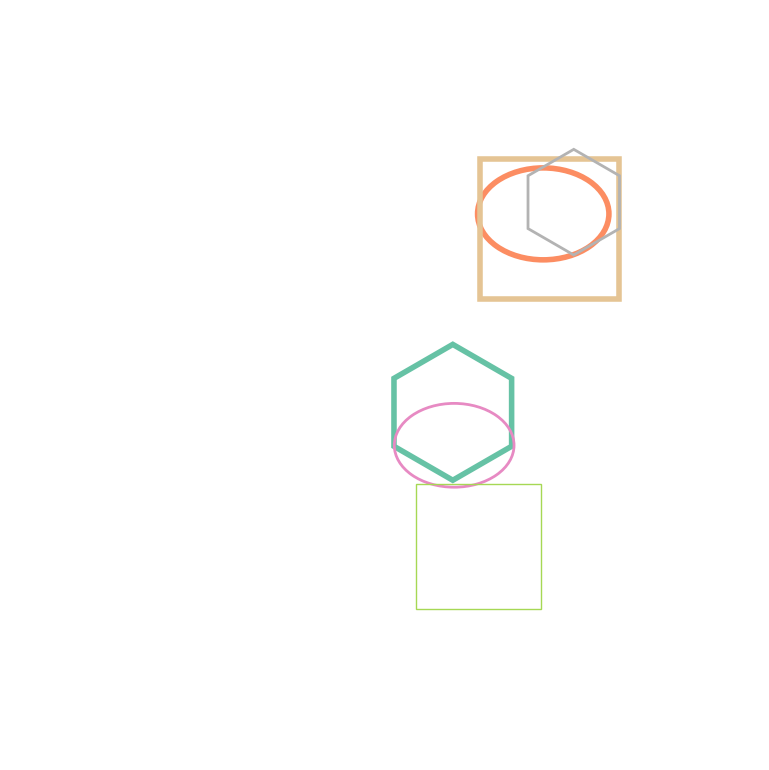[{"shape": "hexagon", "thickness": 2, "radius": 0.44, "center": [0.588, 0.465]}, {"shape": "oval", "thickness": 2, "radius": 0.43, "center": [0.706, 0.722]}, {"shape": "oval", "thickness": 1, "radius": 0.39, "center": [0.59, 0.422]}, {"shape": "square", "thickness": 0.5, "radius": 0.41, "center": [0.622, 0.291]}, {"shape": "square", "thickness": 2, "radius": 0.45, "center": [0.714, 0.702]}, {"shape": "hexagon", "thickness": 1, "radius": 0.34, "center": [0.745, 0.737]}]